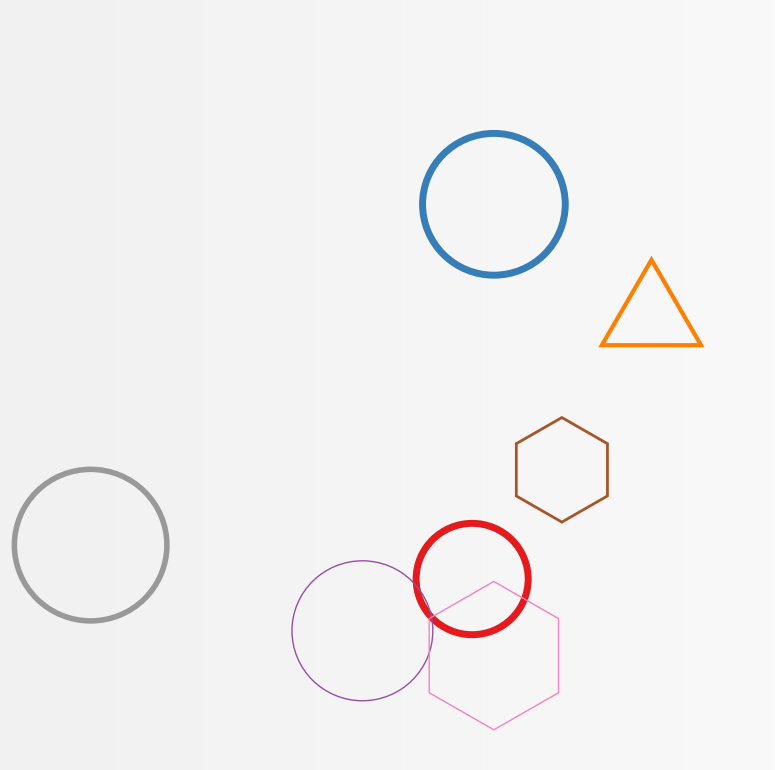[{"shape": "circle", "thickness": 2.5, "radius": 0.36, "center": [0.609, 0.248]}, {"shape": "circle", "thickness": 2.5, "radius": 0.46, "center": [0.637, 0.735]}, {"shape": "circle", "thickness": 0.5, "radius": 0.45, "center": [0.468, 0.181]}, {"shape": "triangle", "thickness": 1.5, "radius": 0.37, "center": [0.841, 0.589]}, {"shape": "hexagon", "thickness": 1, "radius": 0.34, "center": [0.725, 0.39]}, {"shape": "hexagon", "thickness": 0.5, "radius": 0.48, "center": [0.637, 0.149]}, {"shape": "circle", "thickness": 2, "radius": 0.49, "center": [0.117, 0.292]}]